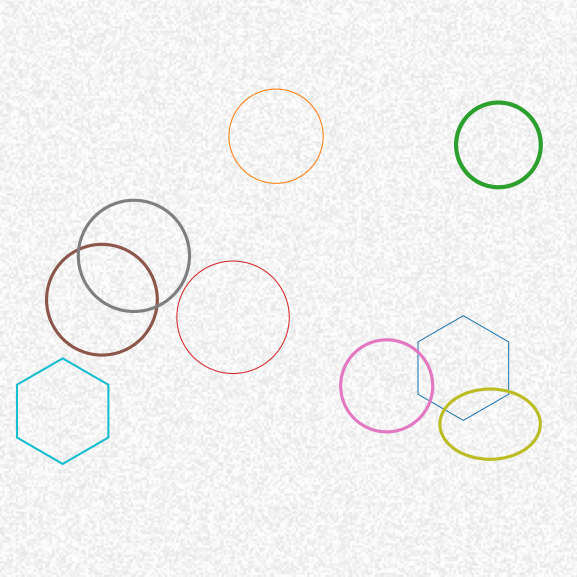[{"shape": "hexagon", "thickness": 0.5, "radius": 0.45, "center": [0.802, 0.362]}, {"shape": "circle", "thickness": 0.5, "radius": 0.41, "center": [0.478, 0.763]}, {"shape": "circle", "thickness": 2, "radius": 0.37, "center": [0.863, 0.748]}, {"shape": "circle", "thickness": 0.5, "radius": 0.49, "center": [0.404, 0.45]}, {"shape": "circle", "thickness": 1.5, "radius": 0.48, "center": [0.176, 0.48]}, {"shape": "circle", "thickness": 1.5, "radius": 0.4, "center": [0.67, 0.331]}, {"shape": "circle", "thickness": 1.5, "radius": 0.48, "center": [0.232, 0.556]}, {"shape": "oval", "thickness": 1.5, "radius": 0.43, "center": [0.849, 0.265]}, {"shape": "hexagon", "thickness": 1, "radius": 0.46, "center": [0.109, 0.287]}]